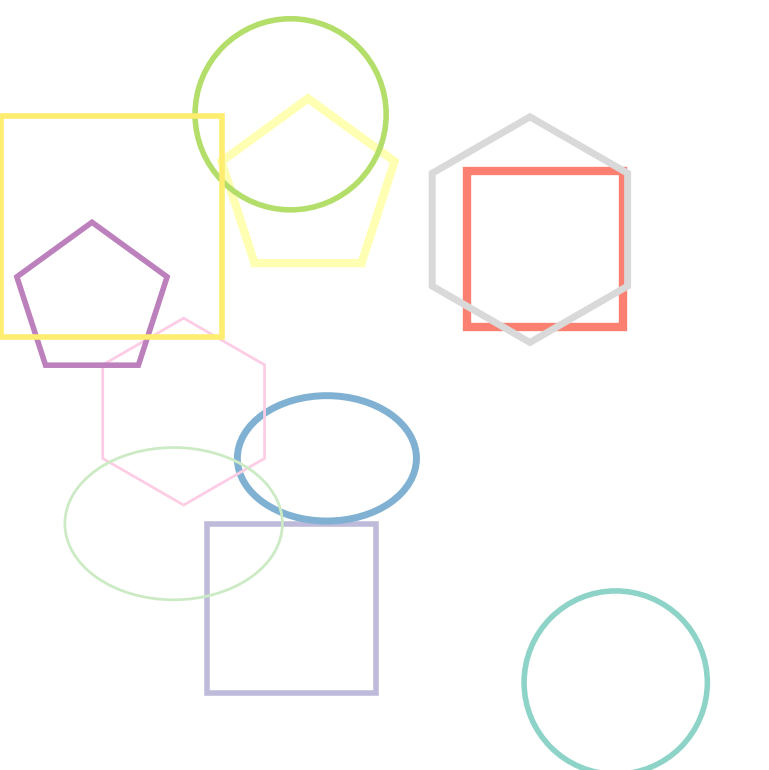[{"shape": "circle", "thickness": 2, "radius": 0.59, "center": [0.8, 0.114]}, {"shape": "pentagon", "thickness": 3, "radius": 0.59, "center": [0.4, 0.754]}, {"shape": "square", "thickness": 2, "radius": 0.55, "center": [0.379, 0.209]}, {"shape": "square", "thickness": 3, "radius": 0.51, "center": [0.708, 0.677]}, {"shape": "oval", "thickness": 2.5, "radius": 0.58, "center": [0.425, 0.405]}, {"shape": "circle", "thickness": 2, "radius": 0.62, "center": [0.377, 0.852]}, {"shape": "hexagon", "thickness": 1, "radius": 0.61, "center": [0.239, 0.465]}, {"shape": "hexagon", "thickness": 2.5, "radius": 0.73, "center": [0.688, 0.702]}, {"shape": "pentagon", "thickness": 2, "radius": 0.51, "center": [0.119, 0.609]}, {"shape": "oval", "thickness": 1, "radius": 0.71, "center": [0.226, 0.32]}, {"shape": "square", "thickness": 2, "radius": 0.72, "center": [0.145, 0.706]}]